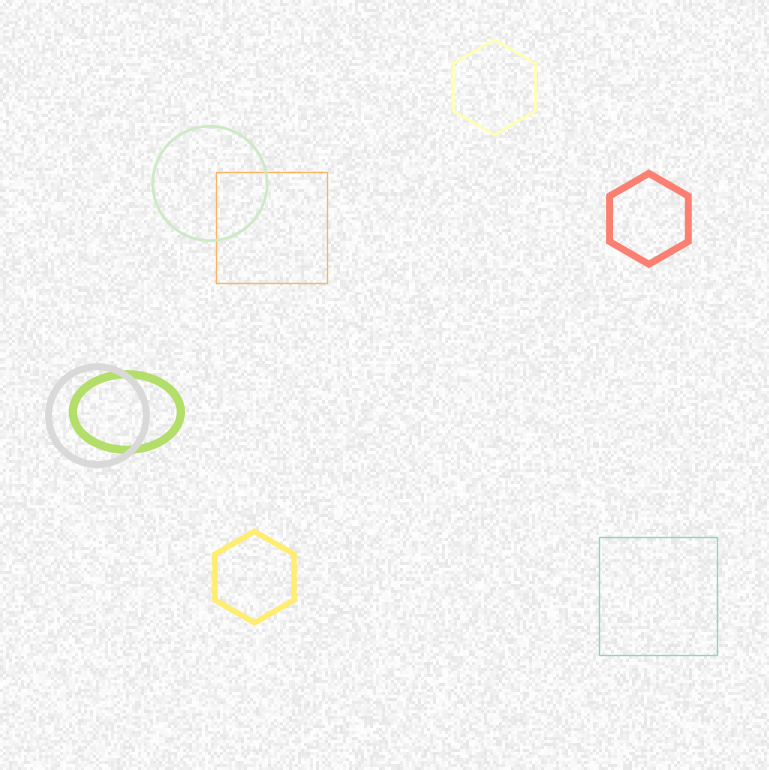[{"shape": "square", "thickness": 0.5, "radius": 0.38, "center": [0.855, 0.227]}, {"shape": "hexagon", "thickness": 1, "radius": 0.31, "center": [0.642, 0.887]}, {"shape": "hexagon", "thickness": 2.5, "radius": 0.3, "center": [0.843, 0.716]}, {"shape": "square", "thickness": 0.5, "radius": 0.36, "center": [0.353, 0.704]}, {"shape": "oval", "thickness": 3, "radius": 0.35, "center": [0.165, 0.465]}, {"shape": "circle", "thickness": 2.5, "radius": 0.32, "center": [0.127, 0.46]}, {"shape": "circle", "thickness": 1, "radius": 0.37, "center": [0.273, 0.762]}, {"shape": "hexagon", "thickness": 2, "radius": 0.3, "center": [0.33, 0.25]}]